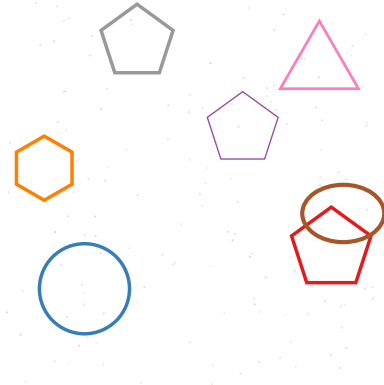[{"shape": "pentagon", "thickness": 2.5, "radius": 0.54, "center": [0.86, 0.354]}, {"shape": "circle", "thickness": 2.5, "radius": 0.58, "center": [0.219, 0.25]}, {"shape": "pentagon", "thickness": 1, "radius": 0.48, "center": [0.63, 0.665]}, {"shape": "hexagon", "thickness": 2.5, "radius": 0.42, "center": [0.115, 0.563]}, {"shape": "oval", "thickness": 3, "radius": 0.53, "center": [0.892, 0.446]}, {"shape": "triangle", "thickness": 2, "radius": 0.59, "center": [0.83, 0.828]}, {"shape": "pentagon", "thickness": 2.5, "radius": 0.49, "center": [0.356, 0.891]}]